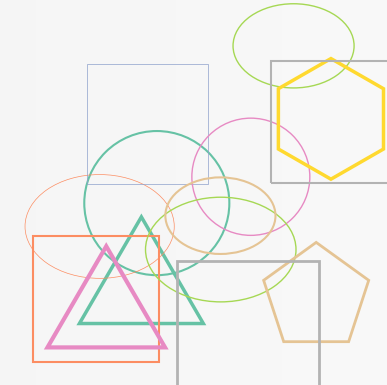[{"shape": "triangle", "thickness": 2.5, "radius": 0.92, "center": [0.365, 0.252]}, {"shape": "circle", "thickness": 1.5, "radius": 0.94, "center": [0.405, 0.472]}, {"shape": "square", "thickness": 1.5, "radius": 0.82, "center": [0.247, 0.223]}, {"shape": "oval", "thickness": 0.5, "radius": 0.96, "center": [0.257, 0.412]}, {"shape": "square", "thickness": 0.5, "radius": 0.78, "center": [0.38, 0.677]}, {"shape": "circle", "thickness": 1, "radius": 0.76, "center": [0.647, 0.541]}, {"shape": "triangle", "thickness": 3, "radius": 0.88, "center": [0.274, 0.185]}, {"shape": "oval", "thickness": 1, "radius": 0.78, "center": [0.758, 0.881]}, {"shape": "oval", "thickness": 1, "radius": 0.97, "center": [0.57, 0.352]}, {"shape": "hexagon", "thickness": 2.5, "radius": 0.78, "center": [0.854, 0.691]}, {"shape": "oval", "thickness": 1.5, "radius": 0.71, "center": [0.569, 0.44]}, {"shape": "pentagon", "thickness": 2, "radius": 0.71, "center": [0.816, 0.228]}, {"shape": "square", "thickness": 1.5, "radius": 0.79, "center": [0.857, 0.683]}, {"shape": "square", "thickness": 2, "radius": 0.92, "center": [0.64, 0.139]}]